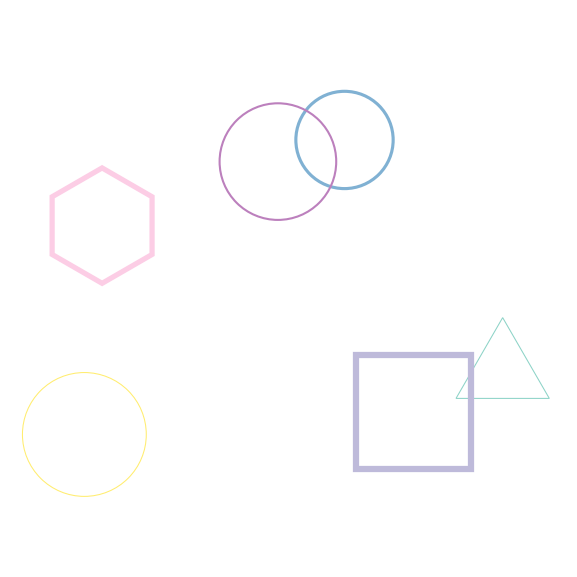[{"shape": "triangle", "thickness": 0.5, "radius": 0.47, "center": [0.87, 0.356]}, {"shape": "square", "thickness": 3, "radius": 0.5, "center": [0.716, 0.286]}, {"shape": "circle", "thickness": 1.5, "radius": 0.42, "center": [0.597, 0.757]}, {"shape": "hexagon", "thickness": 2.5, "radius": 0.5, "center": [0.177, 0.608]}, {"shape": "circle", "thickness": 1, "radius": 0.5, "center": [0.481, 0.719]}, {"shape": "circle", "thickness": 0.5, "radius": 0.54, "center": [0.146, 0.247]}]